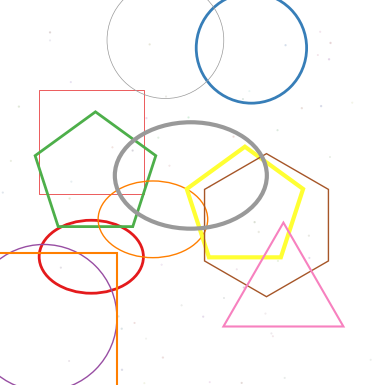[{"shape": "square", "thickness": 0.5, "radius": 0.68, "center": [0.238, 0.632]}, {"shape": "oval", "thickness": 2, "radius": 0.68, "center": [0.237, 0.333]}, {"shape": "circle", "thickness": 2, "radius": 0.72, "center": [0.653, 0.875]}, {"shape": "pentagon", "thickness": 2, "radius": 0.82, "center": [0.248, 0.545]}, {"shape": "circle", "thickness": 1, "radius": 0.95, "center": [0.113, 0.175]}, {"shape": "oval", "thickness": 1, "radius": 0.71, "center": [0.397, 0.43]}, {"shape": "square", "thickness": 1.5, "radius": 0.89, "center": [0.124, 0.165]}, {"shape": "pentagon", "thickness": 3, "radius": 0.79, "center": [0.636, 0.46]}, {"shape": "hexagon", "thickness": 1, "radius": 0.93, "center": [0.692, 0.415]}, {"shape": "triangle", "thickness": 1.5, "radius": 0.9, "center": [0.736, 0.242]}, {"shape": "circle", "thickness": 0.5, "radius": 0.76, "center": [0.43, 0.896]}, {"shape": "oval", "thickness": 3, "radius": 0.99, "center": [0.496, 0.544]}]